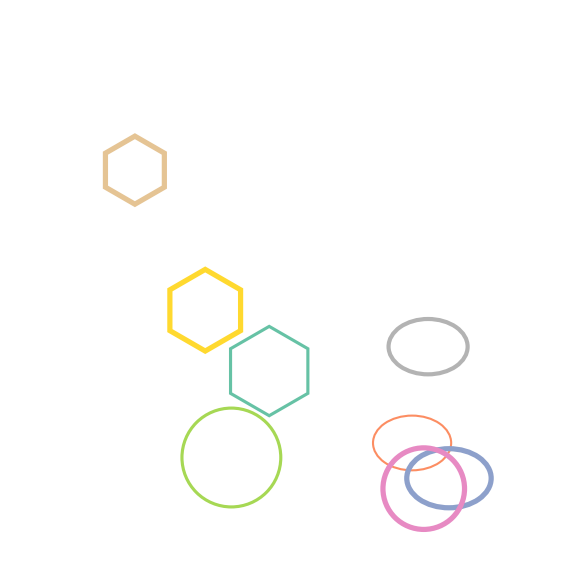[{"shape": "hexagon", "thickness": 1.5, "radius": 0.39, "center": [0.466, 0.357]}, {"shape": "oval", "thickness": 1, "radius": 0.34, "center": [0.714, 0.232]}, {"shape": "oval", "thickness": 2.5, "radius": 0.37, "center": [0.777, 0.171]}, {"shape": "circle", "thickness": 2.5, "radius": 0.35, "center": [0.734, 0.153]}, {"shape": "circle", "thickness": 1.5, "radius": 0.43, "center": [0.401, 0.207]}, {"shape": "hexagon", "thickness": 2.5, "radius": 0.35, "center": [0.355, 0.462]}, {"shape": "hexagon", "thickness": 2.5, "radius": 0.29, "center": [0.234, 0.704]}, {"shape": "oval", "thickness": 2, "radius": 0.34, "center": [0.741, 0.399]}]